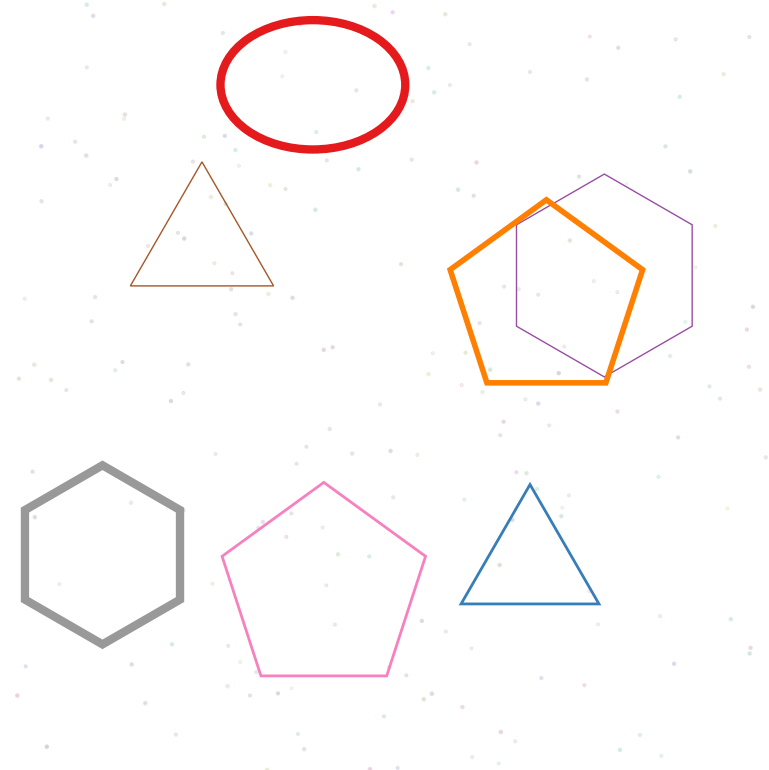[{"shape": "oval", "thickness": 3, "radius": 0.6, "center": [0.406, 0.89]}, {"shape": "triangle", "thickness": 1, "radius": 0.52, "center": [0.688, 0.267]}, {"shape": "hexagon", "thickness": 0.5, "radius": 0.66, "center": [0.785, 0.642]}, {"shape": "pentagon", "thickness": 2, "radius": 0.66, "center": [0.71, 0.609]}, {"shape": "triangle", "thickness": 0.5, "radius": 0.54, "center": [0.262, 0.682]}, {"shape": "pentagon", "thickness": 1, "radius": 0.69, "center": [0.421, 0.235]}, {"shape": "hexagon", "thickness": 3, "radius": 0.58, "center": [0.133, 0.279]}]